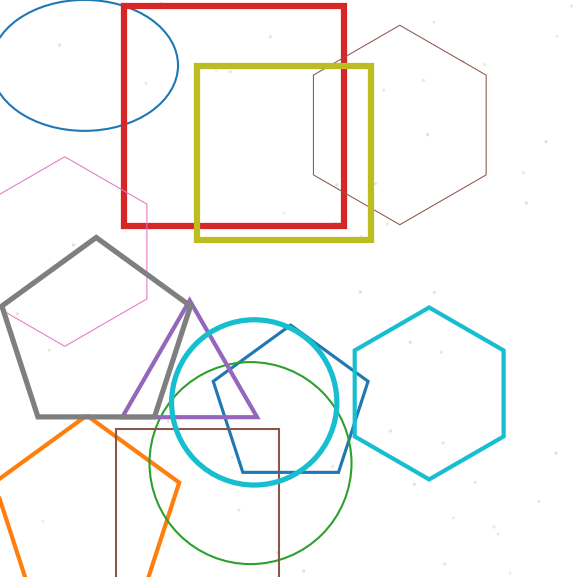[{"shape": "oval", "thickness": 1, "radius": 0.81, "center": [0.146, 0.886]}, {"shape": "pentagon", "thickness": 1.5, "radius": 0.7, "center": [0.503, 0.295]}, {"shape": "pentagon", "thickness": 2, "radius": 0.84, "center": [0.15, 0.111]}, {"shape": "circle", "thickness": 1, "radius": 0.87, "center": [0.434, 0.197]}, {"shape": "square", "thickness": 3, "radius": 0.95, "center": [0.405, 0.798]}, {"shape": "triangle", "thickness": 2, "radius": 0.67, "center": [0.328, 0.344]}, {"shape": "hexagon", "thickness": 0.5, "radius": 0.86, "center": [0.692, 0.783]}, {"shape": "square", "thickness": 1, "radius": 0.71, "center": [0.342, 0.115]}, {"shape": "hexagon", "thickness": 0.5, "radius": 0.82, "center": [0.112, 0.564]}, {"shape": "pentagon", "thickness": 2.5, "radius": 0.86, "center": [0.167, 0.416]}, {"shape": "square", "thickness": 3, "radius": 0.75, "center": [0.491, 0.734]}, {"shape": "circle", "thickness": 2.5, "radius": 0.72, "center": [0.44, 0.302]}, {"shape": "hexagon", "thickness": 2, "radius": 0.74, "center": [0.743, 0.318]}]